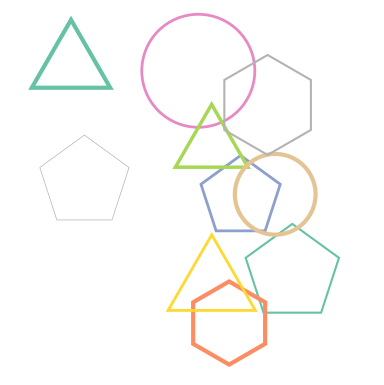[{"shape": "triangle", "thickness": 3, "radius": 0.59, "center": [0.184, 0.831]}, {"shape": "pentagon", "thickness": 1.5, "radius": 0.64, "center": [0.759, 0.291]}, {"shape": "hexagon", "thickness": 3, "radius": 0.54, "center": [0.595, 0.161]}, {"shape": "pentagon", "thickness": 2, "radius": 0.54, "center": [0.625, 0.488]}, {"shape": "circle", "thickness": 2, "radius": 0.73, "center": [0.515, 0.816]}, {"shape": "triangle", "thickness": 2.5, "radius": 0.54, "center": [0.55, 0.62]}, {"shape": "triangle", "thickness": 2, "radius": 0.65, "center": [0.55, 0.259]}, {"shape": "circle", "thickness": 3, "radius": 0.52, "center": [0.715, 0.495]}, {"shape": "pentagon", "thickness": 0.5, "radius": 0.61, "center": [0.219, 0.527]}, {"shape": "hexagon", "thickness": 1.5, "radius": 0.65, "center": [0.695, 0.727]}]